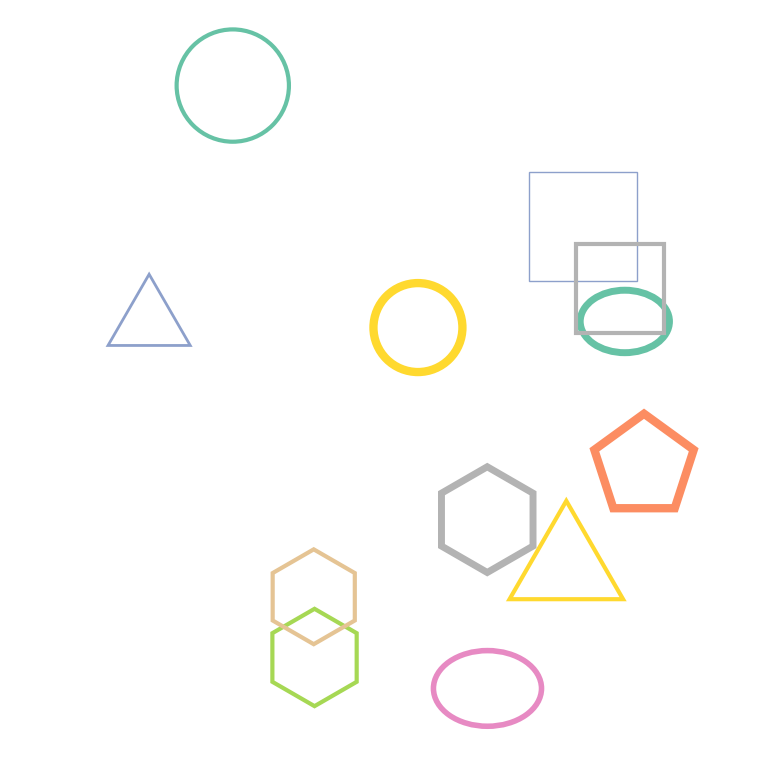[{"shape": "circle", "thickness": 1.5, "radius": 0.36, "center": [0.302, 0.889]}, {"shape": "oval", "thickness": 2.5, "radius": 0.29, "center": [0.811, 0.583]}, {"shape": "pentagon", "thickness": 3, "radius": 0.34, "center": [0.836, 0.395]}, {"shape": "square", "thickness": 0.5, "radius": 0.35, "center": [0.757, 0.706]}, {"shape": "triangle", "thickness": 1, "radius": 0.31, "center": [0.194, 0.582]}, {"shape": "oval", "thickness": 2, "radius": 0.35, "center": [0.633, 0.106]}, {"shape": "hexagon", "thickness": 1.5, "radius": 0.32, "center": [0.408, 0.146]}, {"shape": "triangle", "thickness": 1.5, "radius": 0.43, "center": [0.735, 0.264]}, {"shape": "circle", "thickness": 3, "radius": 0.29, "center": [0.543, 0.575]}, {"shape": "hexagon", "thickness": 1.5, "radius": 0.31, "center": [0.407, 0.225]}, {"shape": "square", "thickness": 1.5, "radius": 0.29, "center": [0.805, 0.625]}, {"shape": "hexagon", "thickness": 2.5, "radius": 0.34, "center": [0.633, 0.325]}]